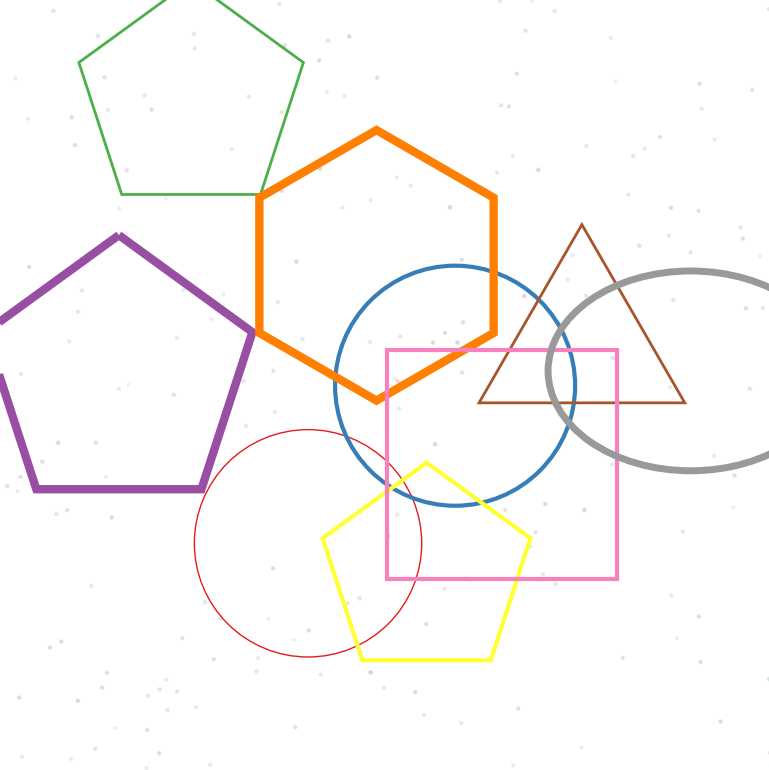[{"shape": "circle", "thickness": 0.5, "radius": 0.74, "center": [0.4, 0.294]}, {"shape": "circle", "thickness": 1.5, "radius": 0.78, "center": [0.591, 0.499]}, {"shape": "pentagon", "thickness": 1, "radius": 0.77, "center": [0.248, 0.871]}, {"shape": "pentagon", "thickness": 3, "radius": 0.91, "center": [0.154, 0.512]}, {"shape": "hexagon", "thickness": 3, "radius": 0.88, "center": [0.489, 0.655]}, {"shape": "pentagon", "thickness": 1.5, "radius": 0.71, "center": [0.554, 0.257]}, {"shape": "triangle", "thickness": 1, "radius": 0.77, "center": [0.756, 0.554]}, {"shape": "square", "thickness": 1.5, "radius": 0.74, "center": [0.652, 0.397]}, {"shape": "oval", "thickness": 2.5, "radius": 0.93, "center": [0.897, 0.518]}]